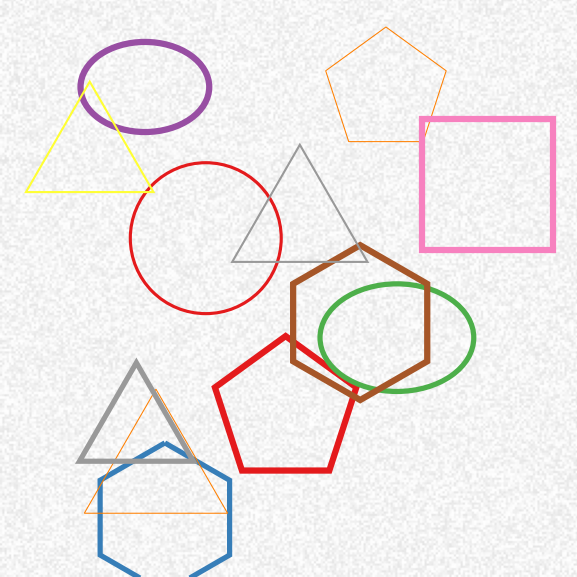[{"shape": "pentagon", "thickness": 3, "radius": 0.64, "center": [0.495, 0.288]}, {"shape": "circle", "thickness": 1.5, "radius": 0.65, "center": [0.356, 0.587]}, {"shape": "hexagon", "thickness": 2.5, "radius": 0.65, "center": [0.285, 0.103]}, {"shape": "oval", "thickness": 2.5, "radius": 0.67, "center": [0.687, 0.414]}, {"shape": "oval", "thickness": 3, "radius": 0.56, "center": [0.251, 0.849]}, {"shape": "pentagon", "thickness": 0.5, "radius": 0.55, "center": [0.668, 0.843]}, {"shape": "triangle", "thickness": 0.5, "radius": 0.72, "center": [0.27, 0.182]}, {"shape": "triangle", "thickness": 1, "radius": 0.64, "center": [0.155, 0.73]}, {"shape": "hexagon", "thickness": 3, "radius": 0.67, "center": [0.624, 0.441]}, {"shape": "square", "thickness": 3, "radius": 0.57, "center": [0.845, 0.68]}, {"shape": "triangle", "thickness": 2.5, "radius": 0.57, "center": [0.236, 0.257]}, {"shape": "triangle", "thickness": 1, "radius": 0.68, "center": [0.519, 0.613]}]